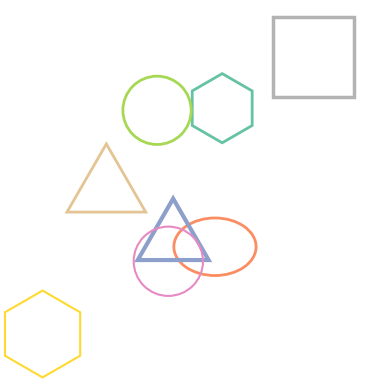[{"shape": "hexagon", "thickness": 2, "radius": 0.45, "center": [0.577, 0.719]}, {"shape": "oval", "thickness": 2, "radius": 0.53, "center": [0.558, 0.359]}, {"shape": "triangle", "thickness": 3, "radius": 0.53, "center": [0.45, 0.378]}, {"shape": "circle", "thickness": 1.5, "radius": 0.45, "center": [0.437, 0.321]}, {"shape": "circle", "thickness": 2, "radius": 0.44, "center": [0.408, 0.713]}, {"shape": "hexagon", "thickness": 1.5, "radius": 0.56, "center": [0.111, 0.132]}, {"shape": "triangle", "thickness": 2, "radius": 0.59, "center": [0.276, 0.508]}, {"shape": "square", "thickness": 2.5, "radius": 0.52, "center": [0.815, 0.852]}]